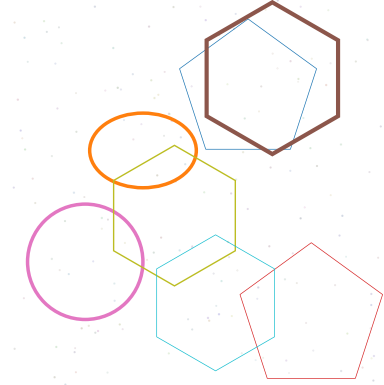[{"shape": "pentagon", "thickness": 0.5, "radius": 0.94, "center": [0.644, 0.764]}, {"shape": "oval", "thickness": 2.5, "radius": 0.69, "center": [0.371, 0.609]}, {"shape": "pentagon", "thickness": 0.5, "radius": 0.97, "center": [0.809, 0.175]}, {"shape": "hexagon", "thickness": 3, "radius": 0.99, "center": [0.707, 0.797]}, {"shape": "circle", "thickness": 2.5, "radius": 0.75, "center": [0.221, 0.32]}, {"shape": "hexagon", "thickness": 1, "radius": 0.91, "center": [0.453, 0.44]}, {"shape": "hexagon", "thickness": 0.5, "radius": 0.88, "center": [0.56, 0.213]}]